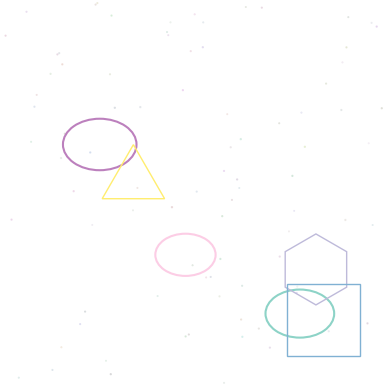[{"shape": "oval", "thickness": 1.5, "radius": 0.45, "center": [0.779, 0.186]}, {"shape": "hexagon", "thickness": 1, "radius": 0.46, "center": [0.821, 0.3]}, {"shape": "square", "thickness": 1, "radius": 0.47, "center": [0.841, 0.169]}, {"shape": "oval", "thickness": 1.5, "radius": 0.39, "center": [0.482, 0.338]}, {"shape": "oval", "thickness": 1.5, "radius": 0.48, "center": [0.259, 0.625]}, {"shape": "triangle", "thickness": 1, "radius": 0.47, "center": [0.346, 0.531]}]